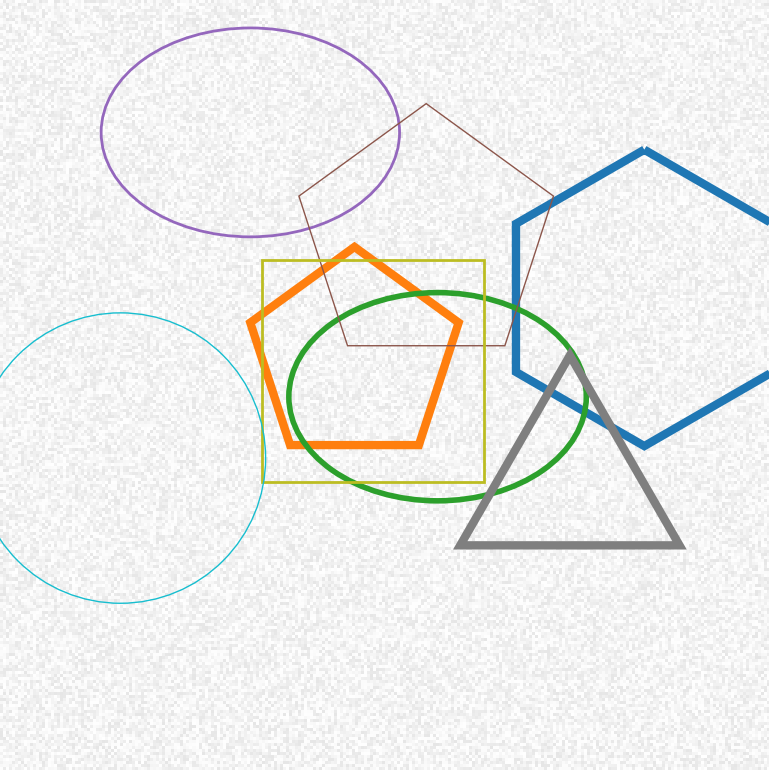[{"shape": "hexagon", "thickness": 3, "radius": 0.96, "center": [0.837, 0.613]}, {"shape": "pentagon", "thickness": 3, "radius": 0.71, "center": [0.46, 0.537]}, {"shape": "oval", "thickness": 2, "radius": 0.97, "center": [0.568, 0.485]}, {"shape": "oval", "thickness": 1, "radius": 0.97, "center": [0.325, 0.828]}, {"shape": "pentagon", "thickness": 0.5, "radius": 0.87, "center": [0.553, 0.692]}, {"shape": "triangle", "thickness": 3, "radius": 0.82, "center": [0.74, 0.374]}, {"shape": "square", "thickness": 1, "radius": 0.72, "center": [0.484, 0.518]}, {"shape": "circle", "thickness": 0.5, "radius": 0.94, "center": [0.156, 0.405]}]